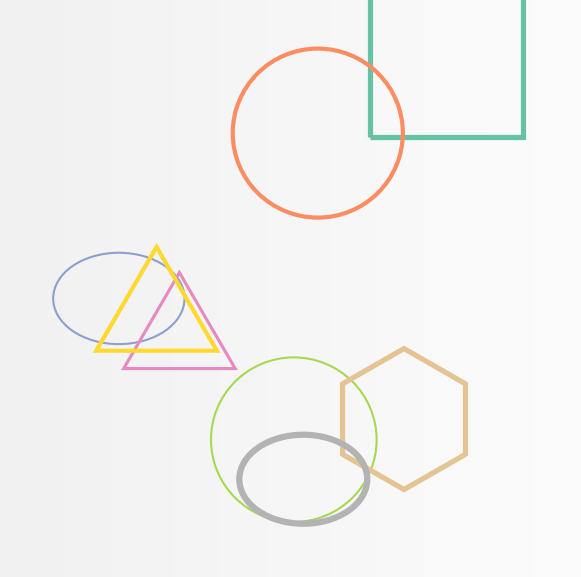[{"shape": "square", "thickness": 2.5, "radius": 0.66, "center": [0.768, 0.894]}, {"shape": "circle", "thickness": 2, "radius": 0.73, "center": [0.547, 0.769]}, {"shape": "oval", "thickness": 1, "radius": 0.56, "center": [0.204, 0.482]}, {"shape": "triangle", "thickness": 1.5, "radius": 0.55, "center": [0.309, 0.416]}, {"shape": "circle", "thickness": 1, "radius": 0.71, "center": [0.505, 0.238]}, {"shape": "triangle", "thickness": 2, "radius": 0.6, "center": [0.269, 0.452]}, {"shape": "hexagon", "thickness": 2.5, "radius": 0.61, "center": [0.695, 0.273]}, {"shape": "oval", "thickness": 3, "radius": 0.55, "center": [0.522, 0.169]}]